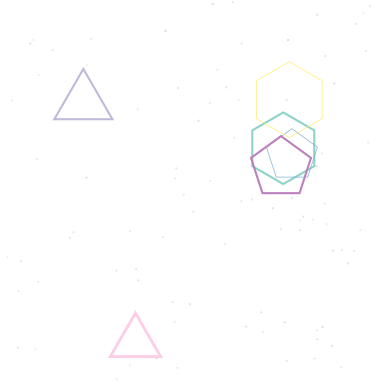[{"shape": "hexagon", "thickness": 1.5, "radius": 0.46, "center": [0.736, 0.615]}, {"shape": "triangle", "thickness": 1.5, "radius": 0.44, "center": [0.217, 0.734]}, {"shape": "pentagon", "thickness": 0.5, "radius": 0.35, "center": [0.758, 0.596]}, {"shape": "triangle", "thickness": 2, "radius": 0.38, "center": [0.352, 0.112]}, {"shape": "pentagon", "thickness": 1.5, "radius": 0.41, "center": [0.73, 0.565]}, {"shape": "hexagon", "thickness": 0.5, "radius": 0.49, "center": [0.751, 0.741]}]